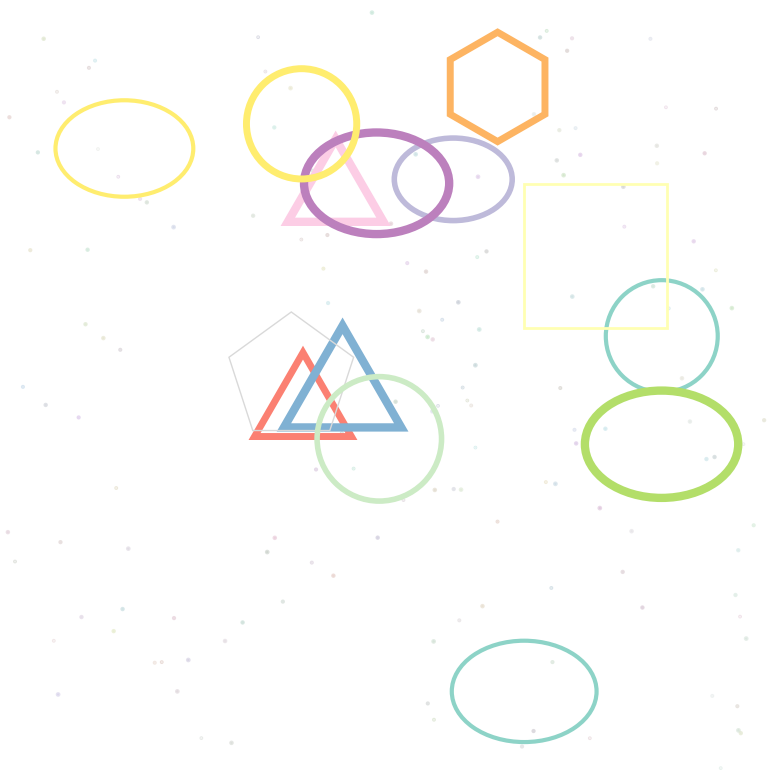[{"shape": "circle", "thickness": 1.5, "radius": 0.36, "center": [0.859, 0.563]}, {"shape": "oval", "thickness": 1.5, "radius": 0.47, "center": [0.681, 0.102]}, {"shape": "square", "thickness": 1, "radius": 0.46, "center": [0.774, 0.668]}, {"shape": "oval", "thickness": 2, "radius": 0.38, "center": [0.589, 0.767]}, {"shape": "triangle", "thickness": 2.5, "radius": 0.36, "center": [0.393, 0.469]}, {"shape": "triangle", "thickness": 3, "radius": 0.44, "center": [0.445, 0.489]}, {"shape": "hexagon", "thickness": 2.5, "radius": 0.36, "center": [0.646, 0.887]}, {"shape": "oval", "thickness": 3, "radius": 0.5, "center": [0.859, 0.423]}, {"shape": "triangle", "thickness": 3, "radius": 0.36, "center": [0.436, 0.748]}, {"shape": "pentagon", "thickness": 0.5, "radius": 0.43, "center": [0.378, 0.51]}, {"shape": "oval", "thickness": 3, "radius": 0.47, "center": [0.489, 0.762]}, {"shape": "circle", "thickness": 2, "radius": 0.4, "center": [0.493, 0.43]}, {"shape": "oval", "thickness": 1.5, "radius": 0.45, "center": [0.162, 0.807]}, {"shape": "circle", "thickness": 2.5, "radius": 0.36, "center": [0.392, 0.839]}]